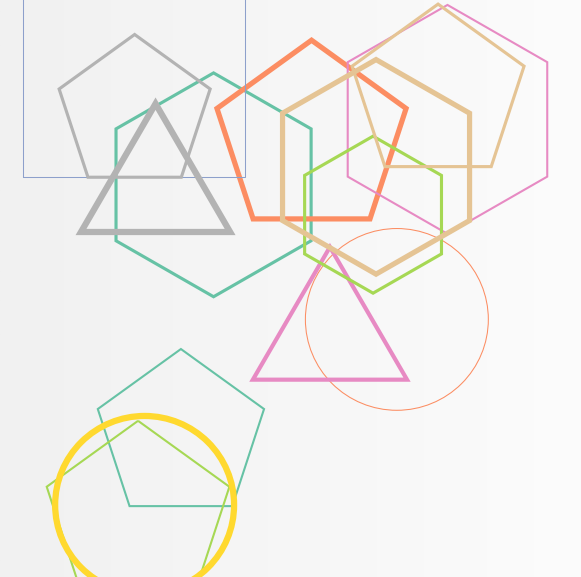[{"shape": "hexagon", "thickness": 1.5, "radius": 0.97, "center": [0.367, 0.679]}, {"shape": "pentagon", "thickness": 1, "radius": 0.75, "center": [0.311, 0.244]}, {"shape": "pentagon", "thickness": 2.5, "radius": 0.86, "center": [0.536, 0.758]}, {"shape": "circle", "thickness": 0.5, "radius": 0.79, "center": [0.683, 0.446]}, {"shape": "square", "thickness": 0.5, "radius": 0.96, "center": [0.231, 0.885]}, {"shape": "triangle", "thickness": 2, "radius": 0.77, "center": [0.568, 0.418]}, {"shape": "hexagon", "thickness": 1, "radius": 0.99, "center": [0.77, 0.792]}, {"shape": "pentagon", "thickness": 1, "radius": 0.83, "center": [0.238, 0.105]}, {"shape": "hexagon", "thickness": 1.5, "radius": 0.68, "center": [0.642, 0.627]}, {"shape": "circle", "thickness": 3, "radius": 0.77, "center": [0.249, 0.125]}, {"shape": "hexagon", "thickness": 2.5, "radius": 0.93, "center": [0.647, 0.71]}, {"shape": "pentagon", "thickness": 1.5, "radius": 0.78, "center": [0.754, 0.836]}, {"shape": "triangle", "thickness": 3, "radius": 0.74, "center": [0.268, 0.671]}, {"shape": "pentagon", "thickness": 1.5, "radius": 0.68, "center": [0.232, 0.803]}]